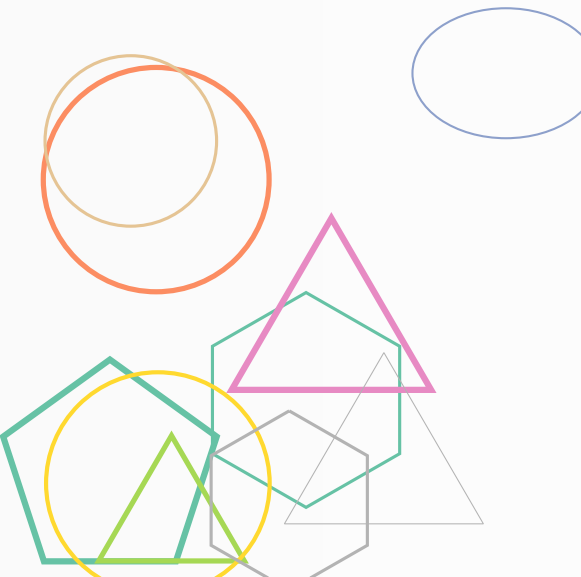[{"shape": "hexagon", "thickness": 1.5, "radius": 0.93, "center": [0.527, 0.307]}, {"shape": "pentagon", "thickness": 3, "radius": 0.97, "center": [0.189, 0.183]}, {"shape": "circle", "thickness": 2.5, "radius": 0.97, "center": [0.269, 0.688]}, {"shape": "oval", "thickness": 1, "radius": 0.8, "center": [0.87, 0.872]}, {"shape": "triangle", "thickness": 3, "radius": 0.99, "center": [0.57, 0.423]}, {"shape": "triangle", "thickness": 2.5, "radius": 0.72, "center": [0.295, 0.1]}, {"shape": "circle", "thickness": 2, "radius": 0.96, "center": [0.272, 0.162]}, {"shape": "circle", "thickness": 1.5, "radius": 0.74, "center": [0.225, 0.755]}, {"shape": "hexagon", "thickness": 1.5, "radius": 0.78, "center": [0.498, 0.132]}, {"shape": "triangle", "thickness": 0.5, "radius": 0.99, "center": [0.66, 0.191]}]